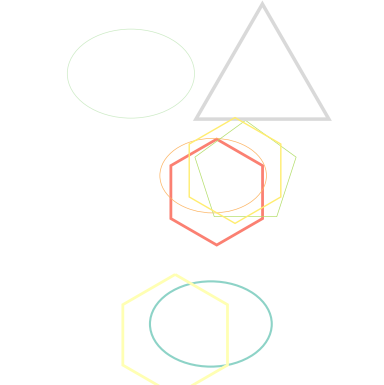[{"shape": "oval", "thickness": 1.5, "radius": 0.79, "center": [0.548, 0.158]}, {"shape": "hexagon", "thickness": 2, "radius": 0.78, "center": [0.455, 0.13]}, {"shape": "hexagon", "thickness": 2, "radius": 0.69, "center": [0.563, 0.501]}, {"shape": "oval", "thickness": 0.5, "radius": 0.69, "center": [0.554, 0.544]}, {"shape": "pentagon", "thickness": 0.5, "radius": 0.69, "center": [0.638, 0.549]}, {"shape": "triangle", "thickness": 2.5, "radius": 1.0, "center": [0.682, 0.79]}, {"shape": "oval", "thickness": 0.5, "radius": 0.83, "center": [0.34, 0.809]}, {"shape": "hexagon", "thickness": 1, "radius": 0.69, "center": [0.61, 0.557]}]